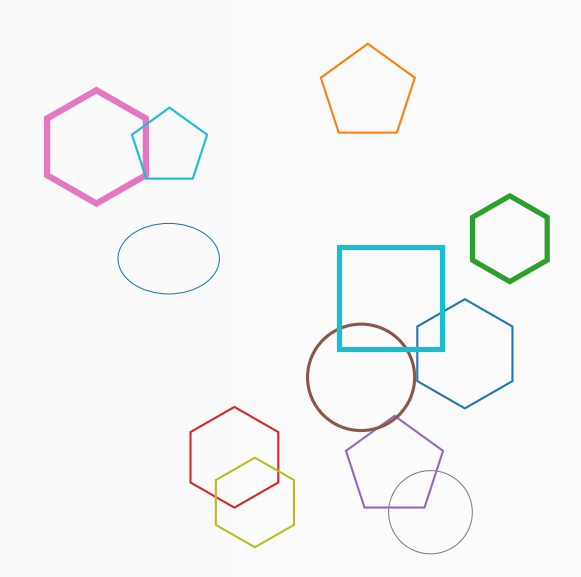[{"shape": "oval", "thickness": 0.5, "radius": 0.44, "center": [0.29, 0.551]}, {"shape": "hexagon", "thickness": 1, "radius": 0.47, "center": [0.8, 0.387]}, {"shape": "pentagon", "thickness": 1, "radius": 0.43, "center": [0.633, 0.838]}, {"shape": "hexagon", "thickness": 2.5, "radius": 0.37, "center": [0.877, 0.586]}, {"shape": "hexagon", "thickness": 1, "radius": 0.44, "center": [0.403, 0.207]}, {"shape": "pentagon", "thickness": 1, "radius": 0.44, "center": [0.679, 0.191]}, {"shape": "circle", "thickness": 1.5, "radius": 0.46, "center": [0.621, 0.346]}, {"shape": "hexagon", "thickness": 3, "radius": 0.49, "center": [0.166, 0.745]}, {"shape": "circle", "thickness": 0.5, "radius": 0.36, "center": [0.741, 0.112]}, {"shape": "hexagon", "thickness": 1, "radius": 0.39, "center": [0.439, 0.129]}, {"shape": "square", "thickness": 2.5, "radius": 0.44, "center": [0.671, 0.483]}, {"shape": "pentagon", "thickness": 1, "radius": 0.34, "center": [0.292, 0.745]}]